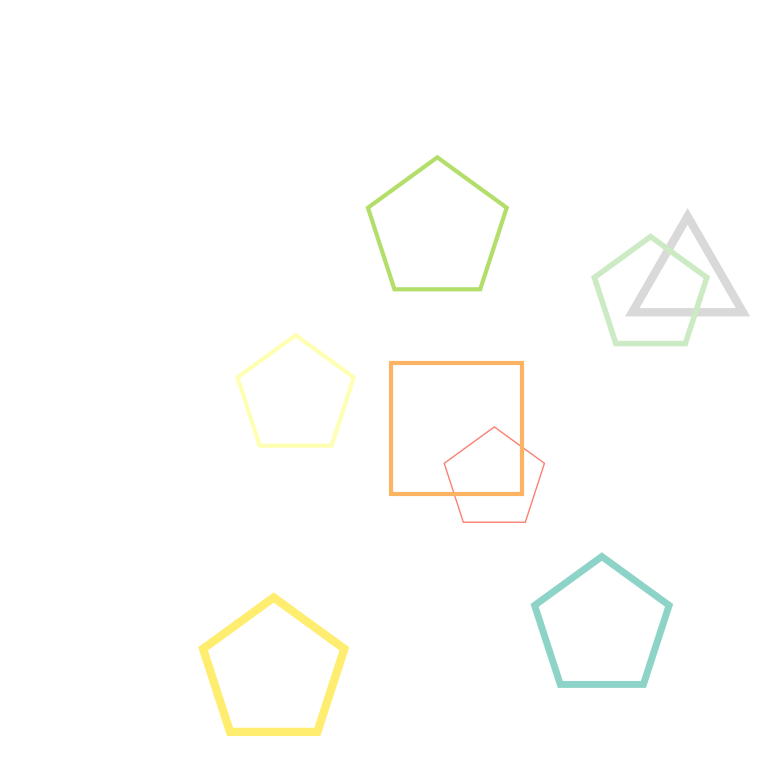[{"shape": "pentagon", "thickness": 2.5, "radius": 0.46, "center": [0.782, 0.185]}, {"shape": "pentagon", "thickness": 1.5, "radius": 0.4, "center": [0.384, 0.485]}, {"shape": "pentagon", "thickness": 0.5, "radius": 0.34, "center": [0.642, 0.377]}, {"shape": "square", "thickness": 1.5, "radius": 0.42, "center": [0.593, 0.444]}, {"shape": "pentagon", "thickness": 1.5, "radius": 0.47, "center": [0.568, 0.701]}, {"shape": "triangle", "thickness": 3, "radius": 0.42, "center": [0.893, 0.636]}, {"shape": "pentagon", "thickness": 2, "radius": 0.38, "center": [0.845, 0.616]}, {"shape": "pentagon", "thickness": 3, "radius": 0.48, "center": [0.355, 0.128]}]